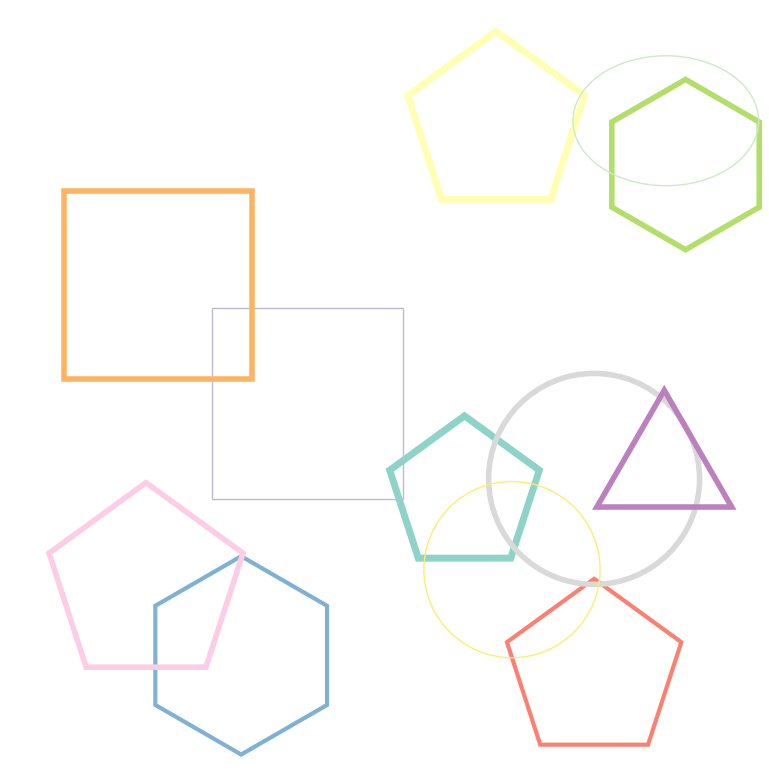[{"shape": "pentagon", "thickness": 2.5, "radius": 0.51, "center": [0.603, 0.358]}, {"shape": "pentagon", "thickness": 2.5, "radius": 0.6, "center": [0.644, 0.839]}, {"shape": "square", "thickness": 0.5, "radius": 0.62, "center": [0.4, 0.476]}, {"shape": "pentagon", "thickness": 1.5, "radius": 0.6, "center": [0.772, 0.129]}, {"shape": "hexagon", "thickness": 1.5, "radius": 0.64, "center": [0.313, 0.149]}, {"shape": "square", "thickness": 2, "radius": 0.61, "center": [0.205, 0.63]}, {"shape": "hexagon", "thickness": 2, "radius": 0.55, "center": [0.89, 0.786]}, {"shape": "pentagon", "thickness": 2, "radius": 0.66, "center": [0.19, 0.241]}, {"shape": "circle", "thickness": 2, "radius": 0.69, "center": [0.772, 0.378]}, {"shape": "triangle", "thickness": 2, "radius": 0.51, "center": [0.863, 0.392]}, {"shape": "oval", "thickness": 0.5, "radius": 0.6, "center": [0.865, 0.843]}, {"shape": "circle", "thickness": 0.5, "radius": 0.57, "center": [0.665, 0.26]}]